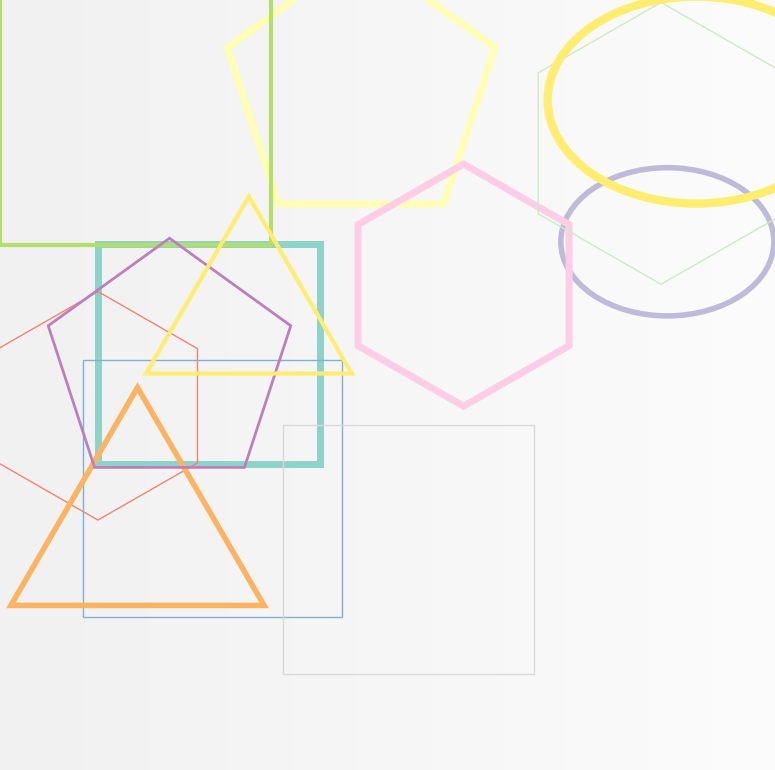[{"shape": "square", "thickness": 2.5, "radius": 0.71, "center": [0.27, 0.54]}, {"shape": "pentagon", "thickness": 2.5, "radius": 0.91, "center": [0.466, 0.882]}, {"shape": "oval", "thickness": 2, "radius": 0.69, "center": [0.861, 0.686]}, {"shape": "hexagon", "thickness": 0.5, "radius": 0.74, "center": [0.126, 0.473]}, {"shape": "square", "thickness": 0.5, "radius": 0.83, "center": [0.274, 0.365]}, {"shape": "triangle", "thickness": 2, "radius": 0.94, "center": [0.177, 0.308]}, {"shape": "square", "thickness": 1.5, "radius": 0.88, "center": [0.175, 0.857]}, {"shape": "hexagon", "thickness": 2.5, "radius": 0.79, "center": [0.598, 0.63]}, {"shape": "square", "thickness": 0.5, "radius": 0.81, "center": [0.527, 0.286]}, {"shape": "pentagon", "thickness": 1, "radius": 0.82, "center": [0.219, 0.526]}, {"shape": "hexagon", "thickness": 0.5, "radius": 0.92, "center": [0.853, 0.814]}, {"shape": "triangle", "thickness": 1.5, "radius": 0.77, "center": [0.321, 0.592]}, {"shape": "oval", "thickness": 3, "radius": 0.96, "center": [0.899, 0.87]}]